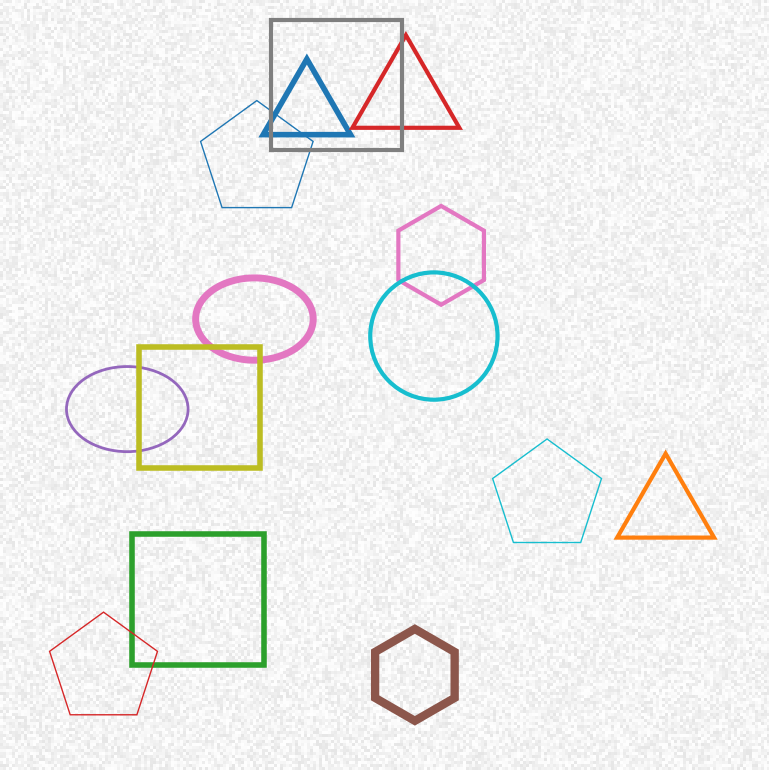[{"shape": "triangle", "thickness": 2, "radius": 0.33, "center": [0.399, 0.858]}, {"shape": "pentagon", "thickness": 0.5, "radius": 0.38, "center": [0.334, 0.793]}, {"shape": "triangle", "thickness": 1.5, "radius": 0.36, "center": [0.864, 0.338]}, {"shape": "square", "thickness": 2, "radius": 0.43, "center": [0.257, 0.221]}, {"shape": "pentagon", "thickness": 0.5, "radius": 0.37, "center": [0.134, 0.131]}, {"shape": "triangle", "thickness": 1.5, "radius": 0.4, "center": [0.527, 0.874]}, {"shape": "oval", "thickness": 1, "radius": 0.39, "center": [0.165, 0.469]}, {"shape": "hexagon", "thickness": 3, "radius": 0.3, "center": [0.539, 0.123]}, {"shape": "oval", "thickness": 2.5, "radius": 0.38, "center": [0.33, 0.586]}, {"shape": "hexagon", "thickness": 1.5, "radius": 0.32, "center": [0.573, 0.668]}, {"shape": "square", "thickness": 1.5, "radius": 0.42, "center": [0.437, 0.889]}, {"shape": "square", "thickness": 2, "radius": 0.39, "center": [0.259, 0.47]}, {"shape": "pentagon", "thickness": 0.5, "radius": 0.37, "center": [0.71, 0.356]}, {"shape": "circle", "thickness": 1.5, "radius": 0.41, "center": [0.564, 0.564]}]